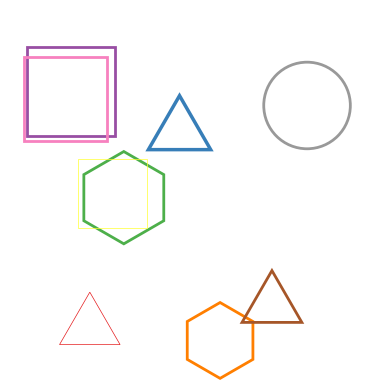[{"shape": "triangle", "thickness": 0.5, "radius": 0.45, "center": [0.233, 0.15]}, {"shape": "triangle", "thickness": 2.5, "radius": 0.47, "center": [0.466, 0.658]}, {"shape": "hexagon", "thickness": 2, "radius": 0.6, "center": [0.322, 0.487]}, {"shape": "square", "thickness": 2, "radius": 0.57, "center": [0.184, 0.762]}, {"shape": "hexagon", "thickness": 2, "radius": 0.49, "center": [0.572, 0.116]}, {"shape": "square", "thickness": 0.5, "radius": 0.45, "center": [0.292, 0.498]}, {"shape": "triangle", "thickness": 2, "radius": 0.45, "center": [0.706, 0.207]}, {"shape": "square", "thickness": 2, "radius": 0.54, "center": [0.169, 0.743]}, {"shape": "circle", "thickness": 2, "radius": 0.56, "center": [0.798, 0.726]}]